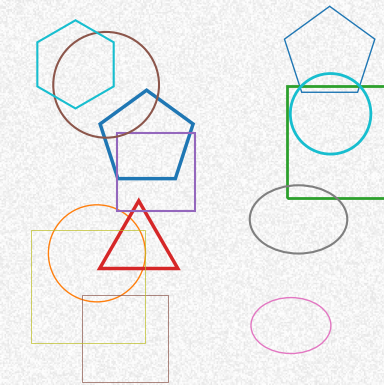[{"shape": "pentagon", "thickness": 1, "radius": 0.62, "center": [0.856, 0.86]}, {"shape": "pentagon", "thickness": 2.5, "radius": 0.63, "center": [0.381, 0.639]}, {"shape": "circle", "thickness": 1, "radius": 0.63, "center": [0.252, 0.342]}, {"shape": "square", "thickness": 2, "radius": 0.73, "center": [0.891, 0.631]}, {"shape": "triangle", "thickness": 2.5, "radius": 0.59, "center": [0.36, 0.361]}, {"shape": "square", "thickness": 1.5, "radius": 0.51, "center": [0.406, 0.554]}, {"shape": "circle", "thickness": 1.5, "radius": 0.69, "center": [0.276, 0.78]}, {"shape": "square", "thickness": 0.5, "radius": 0.56, "center": [0.325, 0.12]}, {"shape": "oval", "thickness": 1, "radius": 0.52, "center": [0.756, 0.154]}, {"shape": "oval", "thickness": 1.5, "radius": 0.63, "center": [0.775, 0.43]}, {"shape": "square", "thickness": 0.5, "radius": 0.74, "center": [0.229, 0.257]}, {"shape": "circle", "thickness": 2, "radius": 0.52, "center": [0.859, 0.704]}, {"shape": "hexagon", "thickness": 1.5, "radius": 0.57, "center": [0.196, 0.833]}]